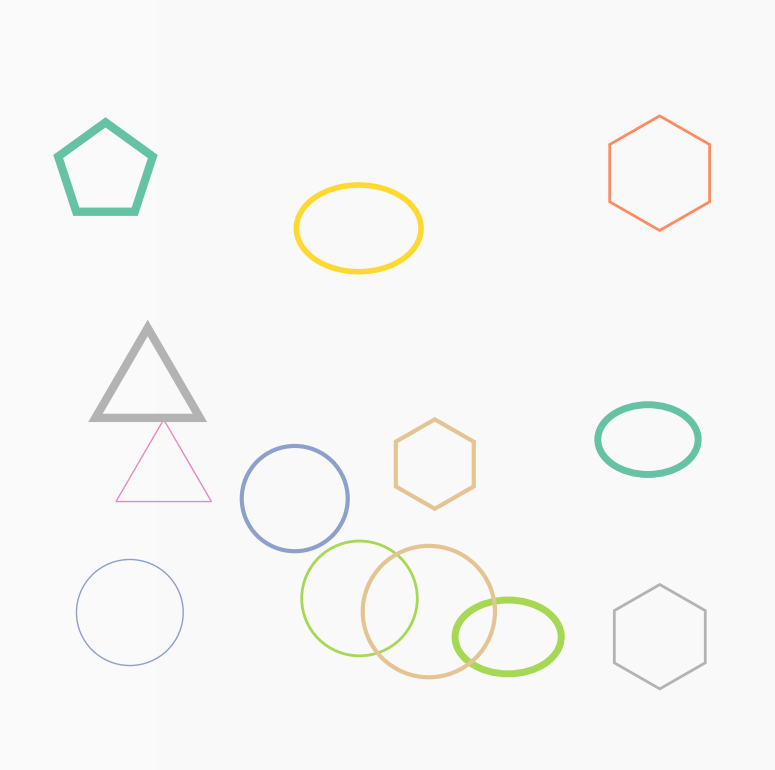[{"shape": "oval", "thickness": 2.5, "radius": 0.32, "center": [0.836, 0.429]}, {"shape": "pentagon", "thickness": 3, "radius": 0.32, "center": [0.136, 0.777]}, {"shape": "hexagon", "thickness": 1, "radius": 0.37, "center": [0.851, 0.775]}, {"shape": "circle", "thickness": 0.5, "radius": 0.34, "center": [0.168, 0.205]}, {"shape": "circle", "thickness": 1.5, "radius": 0.34, "center": [0.38, 0.352]}, {"shape": "triangle", "thickness": 0.5, "radius": 0.36, "center": [0.211, 0.384]}, {"shape": "circle", "thickness": 1, "radius": 0.37, "center": [0.464, 0.223]}, {"shape": "oval", "thickness": 2.5, "radius": 0.34, "center": [0.656, 0.173]}, {"shape": "oval", "thickness": 2, "radius": 0.4, "center": [0.463, 0.703]}, {"shape": "hexagon", "thickness": 1.5, "radius": 0.29, "center": [0.561, 0.397]}, {"shape": "circle", "thickness": 1.5, "radius": 0.43, "center": [0.553, 0.206]}, {"shape": "triangle", "thickness": 3, "radius": 0.39, "center": [0.191, 0.496]}, {"shape": "hexagon", "thickness": 1, "radius": 0.34, "center": [0.851, 0.173]}]